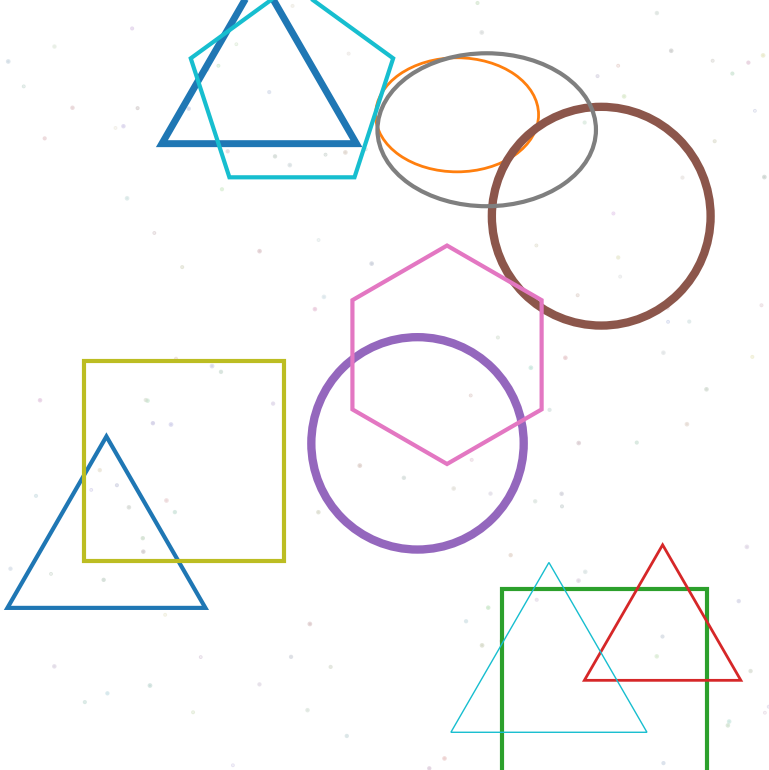[{"shape": "triangle", "thickness": 1.5, "radius": 0.74, "center": [0.138, 0.285]}, {"shape": "triangle", "thickness": 2.5, "radius": 0.73, "center": [0.337, 0.886]}, {"shape": "oval", "thickness": 1, "radius": 0.53, "center": [0.594, 0.851]}, {"shape": "square", "thickness": 1.5, "radius": 0.67, "center": [0.785, 0.101]}, {"shape": "triangle", "thickness": 1, "radius": 0.59, "center": [0.861, 0.175]}, {"shape": "circle", "thickness": 3, "radius": 0.69, "center": [0.542, 0.424]}, {"shape": "circle", "thickness": 3, "radius": 0.71, "center": [0.781, 0.719]}, {"shape": "hexagon", "thickness": 1.5, "radius": 0.71, "center": [0.581, 0.539]}, {"shape": "oval", "thickness": 1.5, "radius": 0.71, "center": [0.632, 0.831]}, {"shape": "square", "thickness": 1.5, "radius": 0.65, "center": [0.239, 0.401]}, {"shape": "triangle", "thickness": 0.5, "radius": 0.74, "center": [0.713, 0.122]}, {"shape": "pentagon", "thickness": 1.5, "radius": 0.69, "center": [0.379, 0.882]}]